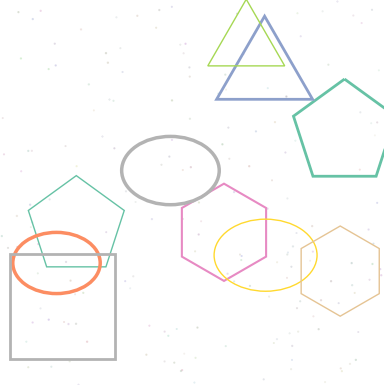[{"shape": "pentagon", "thickness": 1, "radius": 0.65, "center": [0.198, 0.413]}, {"shape": "pentagon", "thickness": 2, "radius": 0.7, "center": [0.895, 0.655]}, {"shape": "oval", "thickness": 2.5, "radius": 0.57, "center": [0.147, 0.317]}, {"shape": "triangle", "thickness": 2, "radius": 0.72, "center": [0.687, 0.814]}, {"shape": "hexagon", "thickness": 1.5, "radius": 0.63, "center": [0.582, 0.397]}, {"shape": "triangle", "thickness": 1, "radius": 0.58, "center": [0.64, 0.887]}, {"shape": "oval", "thickness": 1, "radius": 0.67, "center": [0.69, 0.337]}, {"shape": "hexagon", "thickness": 1, "radius": 0.59, "center": [0.884, 0.296]}, {"shape": "square", "thickness": 2, "radius": 0.68, "center": [0.163, 0.203]}, {"shape": "oval", "thickness": 2.5, "radius": 0.63, "center": [0.443, 0.557]}]